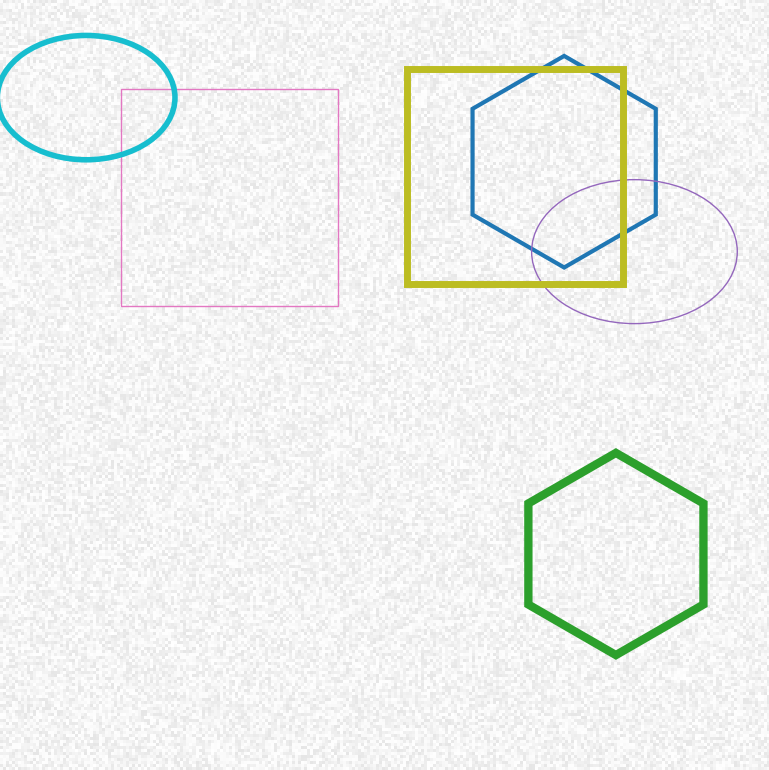[{"shape": "hexagon", "thickness": 1.5, "radius": 0.69, "center": [0.733, 0.79]}, {"shape": "hexagon", "thickness": 3, "radius": 0.66, "center": [0.8, 0.281]}, {"shape": "oval", "thickness": 0.5, "radius": 0.67, "center": [0.824, 0.673]}, {"shape": "square", "thickness": 0.5, "radius": 0.7, "center": [0.299, 0.744]}, {"shape": "square", "thickness": 2.5, "radius": 0.7, "center": [0.668, 0.771]}, {"shape": "oval", "thickness": 2, "radius": 0.58, "center": [0.112, 0.873]}]